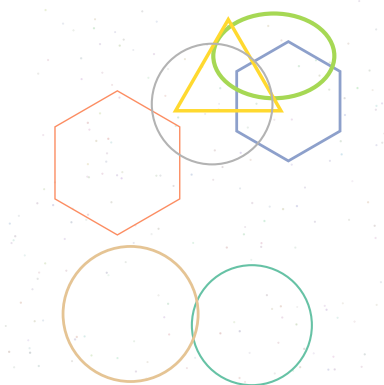[{"shape": "circle", "thickness": 1.5, "radius": 0.78, "center": [0.654, 0.155]}, {"shape": "hexagon", "thickness": 1, "radius": 0.94, "center": [0.305, 0.577]}, {"shape": "hexagon", "thickness": 2, "radius": 0.77, "center": [0.749, 0.737]}, {"shape": "oval", "thickness": 3, "radius": 0.79, "center": [0.711, 0.855]}, {"shape": "triangle", "thickness": 2.5, "radius": 0.79, "center": [0.593, 0.791]}, {"shape": "circle", "thickness": 2, "radius": 0.88, "center": [0.339, 0.184]}, {"shape": "circle", "thickness": 1.5, "radius": 0.78, "center": [0.551, 0.73]}]